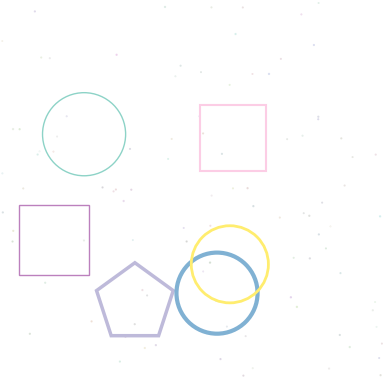[{"shape": "circle", "thickness": 1, "radius": 0.54, "center": [0.218, 0.651]}, {"shape": "pentagon", "thickness": 2.5, "radius": 0.52, "center": [0.35, 0.213]}, {"shape": "circle", "thickness": 3, "radius": 0.53, "center": [0.564, 0.239]}, {"shape": "square", "thickness": 1.5, "radius": 0.43, "center": [0.605, 0.642]}, {"shape": "square", "thickness": 1, "radius": 0.45, "center": [0.141, 0.376]}, {"shape": "circle", "thickness": 2, "radius": 0.5, "center": [0.597, 0.314]}]